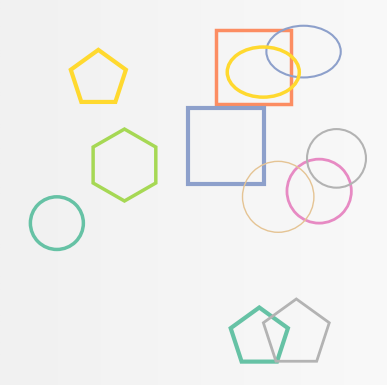[{"shape": "circle", "thickness": 2.5, "radius": 0.34, "center": [0.147, 0.42]}, {"shape": "pentagon", "thickness": 3, "radius": 0.39, "center": [0.669, 0.124]}, {"shape": "square", "thickness": 2.5, "radius": 0.48, "center": [0.654, 0.827]}, {"shape": "square", "thickness": 3, "radius": 0.49, "center": [0.583, 0.621]}, {"shape": "oval", "thickness": 1.5, "radius": 0.48, "center": [0.783, 0.866]}, {"shape": "circle", "thickness": 2, "radius": 0.42, "center": [0.824, 0.504]}, {"shape": "hexagon", "thickness": 2.5, "radius": 0.47, "center": [0.321, 0.571]}, {"shape": "oval", "thickness": 2.5, "radius": 0.46, "center": [0.679, 0.813]}, {"shape": "pentagon", "thickness": 3, "radius": 0.37, "center": [0.254, 0.796]}, {"shape": "circle", "thickness": 1, "radius": 0.46, "center": [0.718, 0.489]}, {"shape": "circle", "thickness": 1.5, "radius": 0.38, "center": [0.868, 0.589]}, {"shape": "pentagon", "thickness": 2, "radius": 0.45, "center": [0.765, 0.134]}]